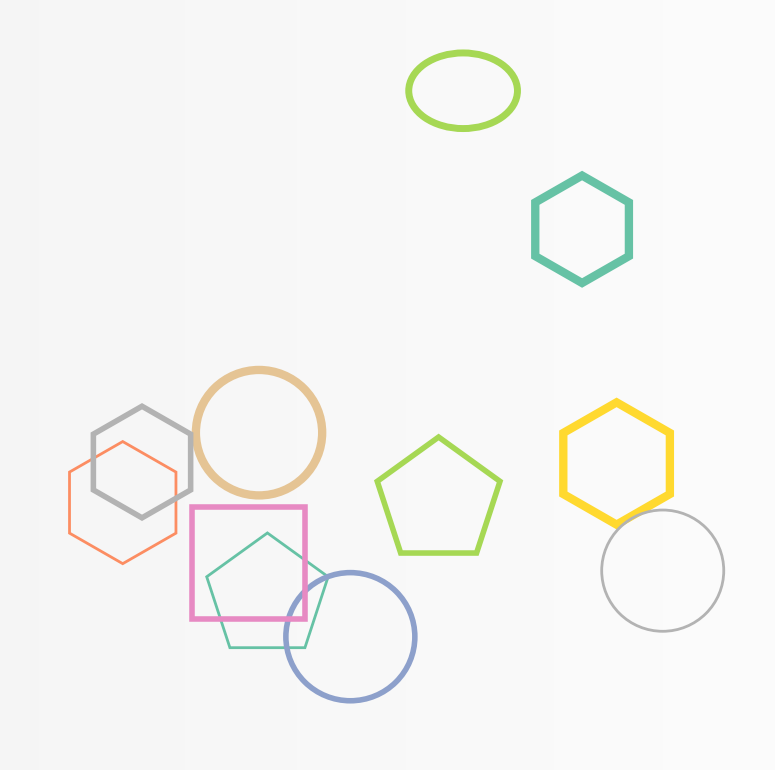[{"shape": "hexagon", "thickness": 3, "radius": 0.35, "center": [0.751, 0.702]}, {"shape": "pentagon", "thickness": 1, "radius": 0.41, "center": [0.345, 0.225]}, {"shape": "hexagon", "thickness": 1, "radius": 0.4, "center": [0.158, 0.347]}, {"shape": "circle", "thickness": 2, "radius": 0.42, "center": [0.452, 0.173]}, {"shape": "square", "thickness": 2, "radius": 0.36, "center": [0.32, 0.268]}, {"shape": "oval", "thickness": 2.5, "radius": 0.35, "center": [0.598, 0.882]}, {"shape": "pentagon", "thickness": 2, "radius": 0.42, "center": [0.566, 0.349]}, {"shape": "hexagon", "thickness": 3, "radius": 0.4, "center": [0.796, 0.398]}, {"shape": "circle", "thickness": 3, "radius": 0.41, "center": [0.334, 0.438]}, {"shape": "hexagon", "thickness": 2, "radius": 0.36, "center": [0.183, 0.4]}, {"shape": "circle", "thickness": 1, "radius": 0.39, "center": [0.855, 0.259]}]